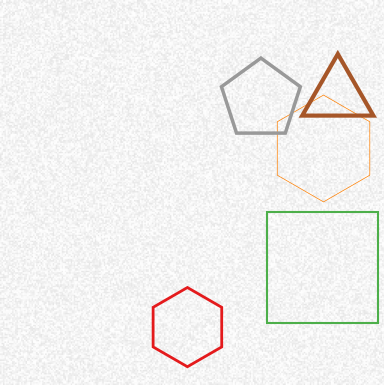[{"shape": "hexagon", "thickness": 2, "radius": 0.51, "center": [0.487, 0.15]}, {"shape": "square", "thickness": 1.5, "radius": 0.72, "center": [0.838, 0.306]}, {"shape": "hexagon", "thickness": 0.5, "radius": 0.69, "center": [0.84, 0.614]}, {"shape": "triangle", "thickness": 3, "radius": 0.53, "center": [0.877, 0.753]}, {"shape": "pentagon", "thickness": 2.5, "radius": 0.54, "center": [0.678, 0.741]}]